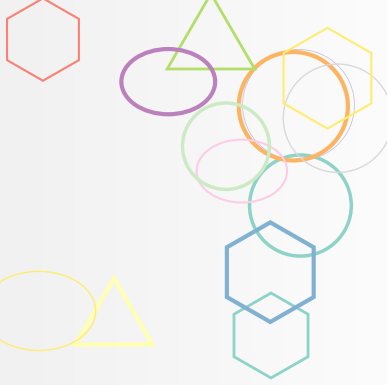[{"shape": "circle", "thickness": 2.5, "radius": 0.66, "center": [0.775, 0.466]}, {"shape": "hexagon", "thickness": 2, "radius": 0.55, "center": [0.699, 0.129]}, {"shape": "triangle", "thickness": 3, "radius": 0.57, "center": [0.294, 0.162]}, {"shape": "circle", "thickness": 0.5, "radius": 0.72, "center": [0.77, 0.727]}, {"shape": "hexagon", "thickness": 1.5, "radius": 0.54, "center": [0.111, 0.897]}, {"shape": "hexagon", "thickness": 3, "radius": 0.65, "center": [0.697, 0.293]}, {"shape": "circle", "thickness": 3, "radius": 0.7, "center": [0.757, 0.724]}, {"shape": "triangle", "thickness": 2, "radius": 0.65, "center": [0.544, 0.886]}, {"shape": "oval", "thickness": 1.5, "radius": 0.58, "center": [0.624, 0.556]}, {"shape": "circle", "thickness": 1, "radius": 0.7, "center": [0.872, 0.693]}, {"shape": "oval", "thickness": 3, "radius": 0.6, "center": [0.434, 0.788]}, {"shape": "circle", "thickness": 2.5, "radius": 0.56, "center": [0.583, 0.62]}, {"shape": "hexagon", "thickness": 1.5, "radius": 0.65, "center": [0.845, 0.797]}, {"shape": "oval", "thickness": 1, "radius": 0.73, "center": [0.1, 0.192]}]